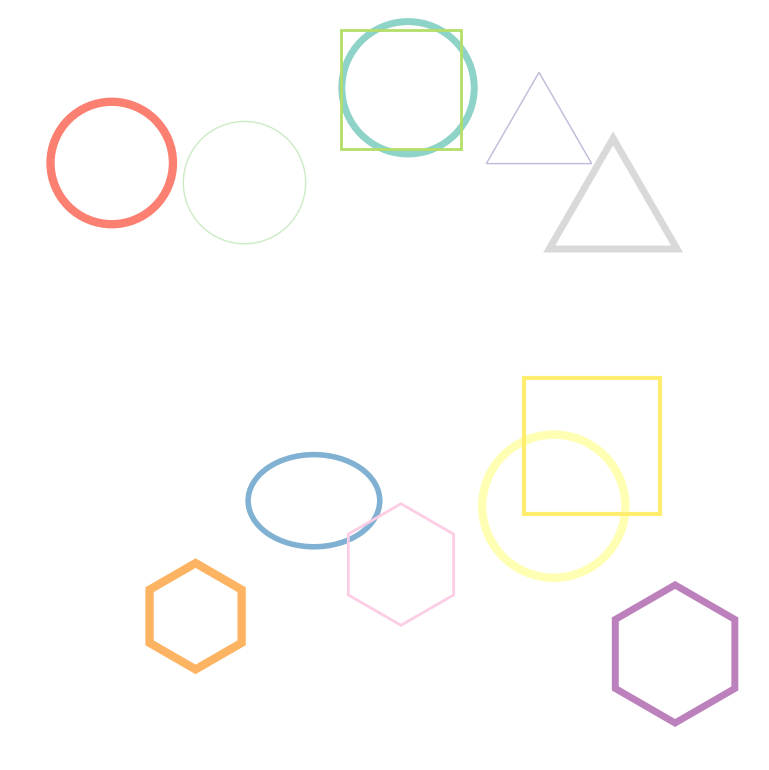[{"shape": "circle", "thickness": 2.5, "radius": 0.43, "center": [0.53, 0.886]}, {"shape": "circle", "thickness": 3, "radius": 0.46, "center": [0.719, 0.343]}, {"shape": "triangle", "thickness": 0.5, "radius": 0.4, "center": [0.7, 0.827]}, {"shape": "circle", "thickness": 3, "radius": 0.4, "center": [0.145, 0.788]}, {"shape": "oval", "thickness": 2, "radius": 0.43, "center": [0.408, 0.35]}, {"shape": "hexagon", "thickness": 3, "radius": 0.35, "center": [0.254, 0.2]}, {"shape": "square", "thickness": 1, "radius": 0.39, "center": [0.521, 0.884]}, {"shape": "hexagon", "thickness": 1, "radius": 0.39, "center": [0.521, 0.267]}, {"shape": "triangle", "thickness": 2.5, "radius": 0.48, "center": [0.796, 0.725]}, {"shape": "hexagon", "thickness": 2.5, "radius": 0.45, "center": [0.877, 0.151]}, {"shape": "circle", "thickness": 0.5, "radius": 0.4, "center": [0.318, 0.763]}, {"shape": "square", "thickness": 1.5, "radius": 0.44, "center": [0.769, 0.421]}]